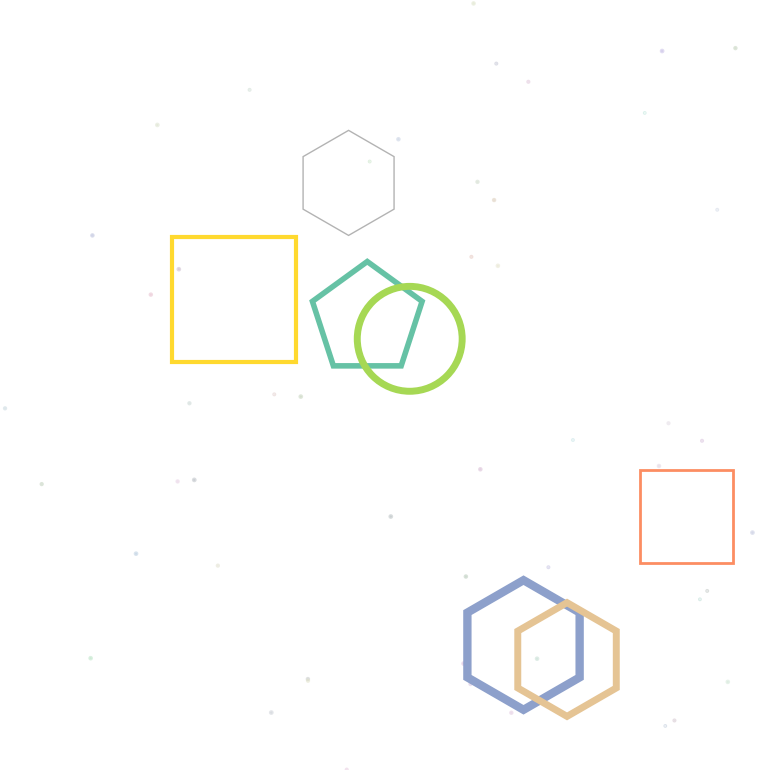[{"shape": "pentagon", "thickness": 2, "radius": 0.37, "center": [0.477, 0.585]}, {"shape": "square", "thickness": 1, "radius": 0.3, "center": [0.892, 0.329]}, {"shape": "hexagon", "thickness": 3, "radius": 0.42, "center": [0.68, 0.162]}, {"shape": "circle", "thickness": 2.5, "radius": 0.34, "center": [0.532, 0.56]}, {"shape": "square", "thickness": 1.5, "radius": 0.41, "center": [0.304, 0.611]}, {"shape": "hexagon", "thickness": 2.5, "radius": 0.37, "center": [0.736, 0.143]}, {"shape": "hexagon", "thickness": 0.5, "radius": 0.34, "center": [0.453, 0.762]}]